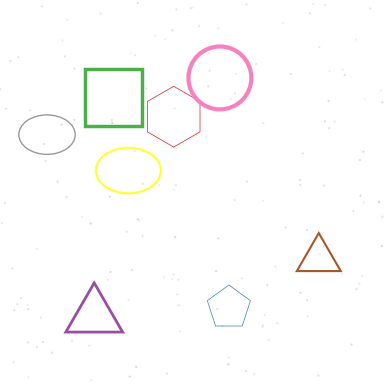[{"shape": "hexagon", "thickness": 0.5, "radius": 0.39, "center": [0.451, 0.697]}, {"shape": "pentagon", "thickness": 0.5, "radius": 0.29, "center": [0.594, 0.201]}, {"shape": "square", "thickness": 2.5, "radius": 0.37, "center": [0.295, 0.746]}, {"shape": "triangle", "thickness": 2, "radius": 0.43, "center": [0.245, 0.18]}, {"shape": "oval", "thickness": 1.5, "radius": 0.42, "center": [0.333, 0.557]}, {"shape": "triangle", "thickness": 1.5, "radius": 0.33, "center": [0.828, 0.329]}, {"shape": "circle", "thickness": 3, "radius": 0.41, "center": [0.571, 0.798]}, {"shape": "oval", "thickness": 1, "radius": 0.37, "center": [0.122, 0.65]}]